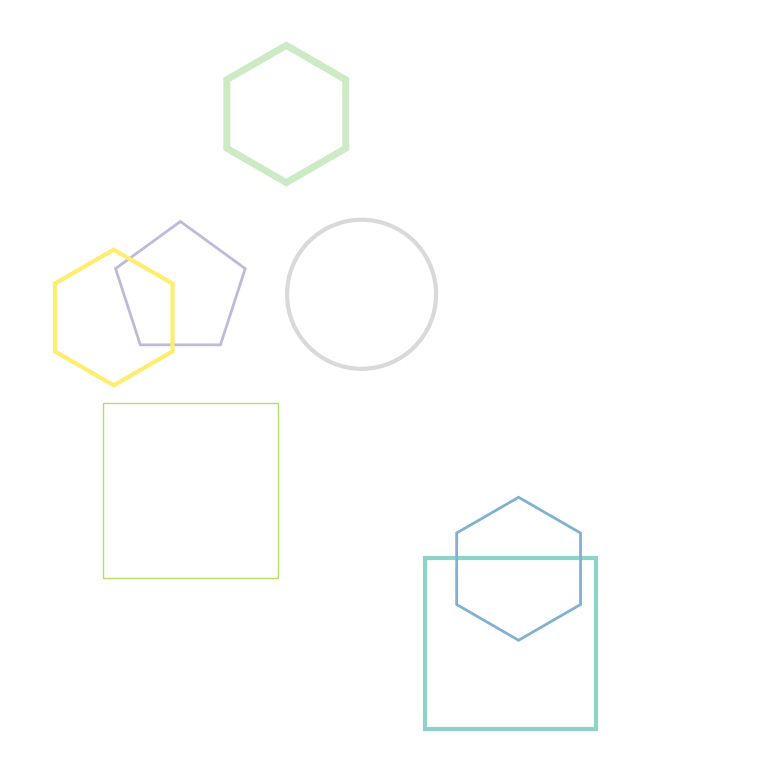[{"shape": "square", "thickness": 1.5, "radius": 0.56, "center": [0.663, 0.164]}, {"shape": "pentagon", "thickness": 1, "radius": 0.44, "center": [0.234, 0.624]}, {"shape": "hexagon", "thickness": 1, "radius": 0.46, "center": [0.673, 0.261]}, {"shape": "square", "thickness": 0.5, "radius": 0.57, "center": [0.247, 0.363]}, {"shape": "circle", "thickness": 1.5, "radius": 0.48, "center": [0.47, 0.618]}, {"shape": "hexagon", "thickness": 2.5, "radius": 0.45, "center": [0.372, 0.852]}, {"shape": "hexagon", "thickness": 1.5, "radius": 0.44, "center": [0.148, 0.588]}]